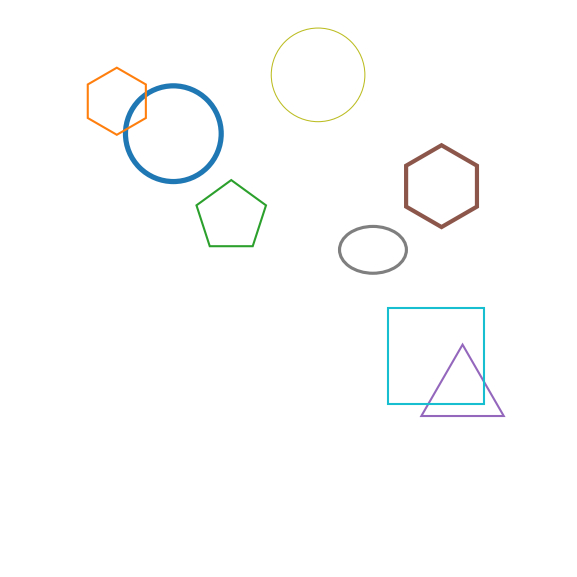[{"shape": "circle", "thickness": 2.5, "radius": 0.41, "center": [0.3, 0.768]}, {"shape": "hexagon", "thickness": 1, "radius": 0.29, "center": [0.202, 0.824]}, {"shape": "pentagon", "thickness": 1, "radius": 0.32, "center": [0.4, 0.624]}, {"shape": "triangle", "thickness": 1, "radius": 0.41, "center": [0.801, 0.32]}, {"shape": "hexagon", "thickness": 2, "radius": 0.35, "center": [0.765, 0.677]}, {"shape": "oval", "thickness": 1.5, "radius": 0.29, "center": [0.646, 0.567]}, {"shape": "circle", "thickness": 0.5, "radius": 0.41, "center": [0.551, 0.869]}, {"shape": "square", "thickness": 1, "radius": 0.42, "center": [0.755, 0.383]}]